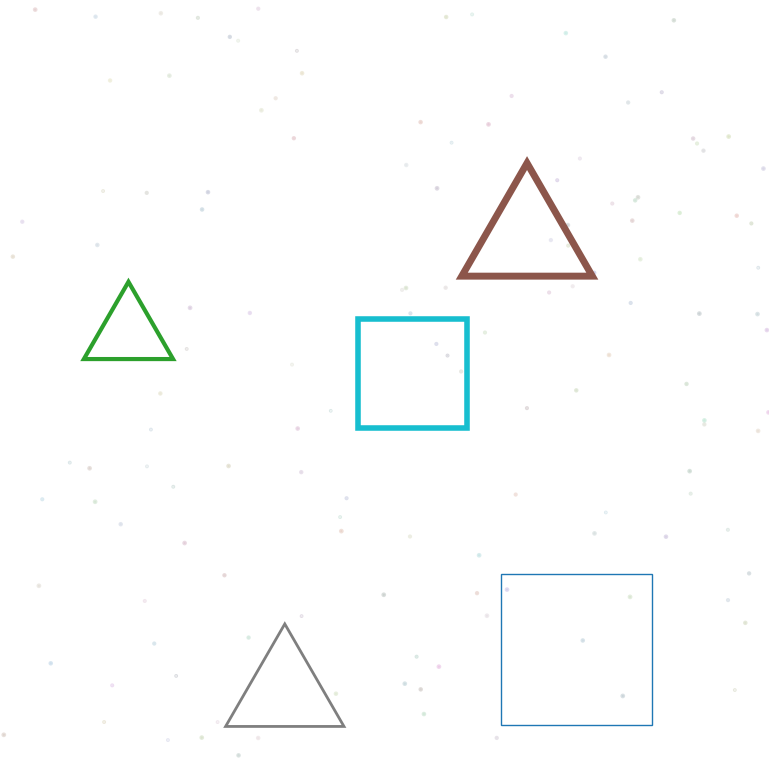[{"shape": "square", "thickness": 0.5, "radius": 0.49, "center": [0.749, 0.156]}, {"shape": "triangle", "thickness": 1.5, "radius": 0.33, "center": [0.167, 0.567]}, {"shape": "triangle", "thickness": 2.5, "radius": 0.49, "center": [0.684, 0.69]}, {"shape": "triangle", "thickness": 1, "radius": 0.44, "center": [0.37, 0.101]}, {"shape": "square", "thickness": 2, "radius": 0.35, "center": [0.536, 0.515]}]